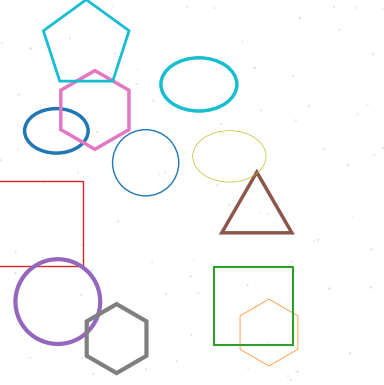[{"shape": "circle", "thickness": 1, "radius": 0.43, "center": [0.378, 0.577]}, {"shape": "oval", "thickness": 2.5, "radius": 0.41, "center": [0.146, 0.66]}, {"shape": "hexagon", "thickness": 0.5, "radius": 0.43, "center": [0.699, 0.136]}, {"shape": "square", "thickness": 1.5, "radius": 0.51, "center": [0.658, 0.205]}, {"shape": "square", "thickness": 1, "radius": 0.56, "center": [0.105, 0.42]}, {"shape": "circle", "thickness": 3, "radius": 0.55, "center": [0.15, 0.217]}, {"shape": "triangle", "thickness": 2.5, "radius": 0.53, "center": [0.667, 0.448]}, {"shape": "hexagon", "thickness": 2.5, "radius": 0.51, "center": [0.246, 0.714]}, {"shape": "hexagon", "thickness": 3, "radius": 0.45, "center": [0.303, 0.121]}, {"shape": "oval", "thickness": 0.5, "radius": 0.48, "center": [0.596, 0.594]}, {"shape": "pentagon", "thickness": 2, "radius": 0.59, "center": [0.224, 0.884]}, {"shape": "oval", "thickness": 2.5, "radius": 0.49, "center": [0.517, 0.781]}]